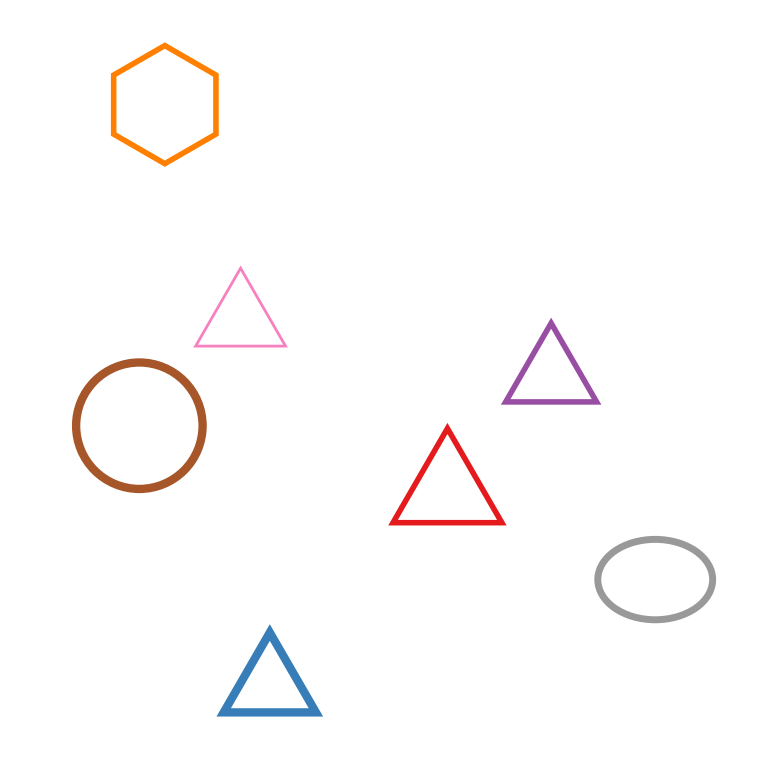[{"shape": "triangle", "thickness": 2, "radius": 0.41, "center": [0.581, 0.362]}, {"shape": "triangle", "thickness": 3, "radius": 0.35, "center": [0.35, 0.109]}, {"shape": "triangle", "thickness": 2, "radius": 0.34, "center": [0.716, 0.512]}, {"shape": "hexagon", "thickness": 2, "radius": 0.38, "center": [0.214, 0.864]}, {"shape": "circle", "thickness": 3, "radius": 0.41, "center": [0.181, 0.447]}, {"shape": "triangle", "thickness": 1, "radius": 0.34, "center": [0.312, 0.584]}, {"shape": "oval", "thickness": 2.5, "radius": 0.37, "center": [0.851, 0.247]}]